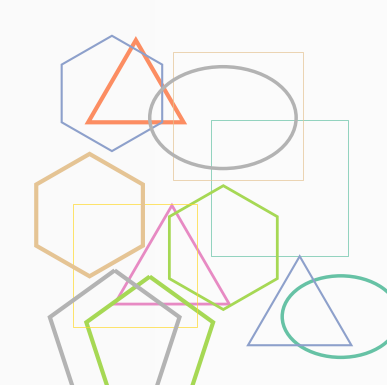[{"shape": "oval", "thickness": 2.5, "radius": 0.76, "center": [0.88, 0.178]}, {"shape": "square", "thickness": 0.5, "radius": 0.88, "center": [0.721, 0.512]}, {"shape": "triangle", "thickness": 3, "radius": 0.71, "center": [0.351, 0.753]}, {"shape": "hexagon", "thickness": 1.5, "radius": 0.75, "center": [0.289, 0.757]}, {"shape": "triangle", "thickness": 1.5, "radius": 0.77, "center": [0.773, 0.18]}, {"shape": "triangle", "thickness": 2, "radius": 0.85, "center": [0.444, 0.296]}, {"shape": "pentagon", "thickness": 3, "radius": 0.86, "center": [0.386, 0.11]}, {"shape": "hexagon", "thickness": 2, "radius": 0.8, "center": [0.576, 0.357]}, {"shape": "square", "thickness": 0.5, "radius": 0.8, "center": [0.348, 0.311]}, {"shape": "square", "thickness": 0.5, "radius": 0.83, "center": [0.614, 0.699]}, {"shape": "hexagon", "thickness": 3, "radius": 0.79, "center": [0.231, 0.441]}, {"shape": "pentagon", "thickness": 3, "radius": 0.88, "center": [0.296, 0.122]}, {"shape": "oval", "thickness": 2.5, "radius": 0.94, "center": [0.575, 0.694]}]